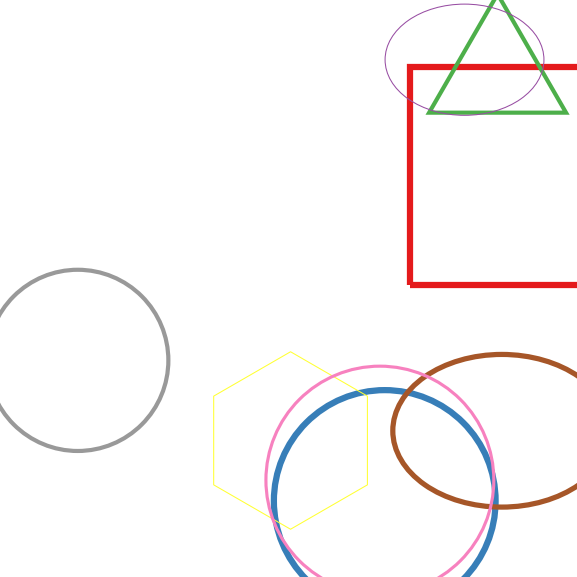[{"shape": "square", "thickness": 3, "radius": 0.95, "center": [0.898, 0.695]}, {"shape": "circle", "thickness": 3, "radius": 0.96, "center": [0.666, 0.132]}, {"shape": "triangle", "thickness": 2, "radius": 0.68, "center": [0.862, 0.872]}, {"shape": "oval", "thickness": 0.5, "radius": 0.69, "center": [0.804, 0.896]}, {"shape": "hexagon", "thickness": 0.5, "radius": 0.77, "center": [0.503, 0.236]}, {"shape": "oval", "thickness": 2.5, "radius": 0.94, "center": [0.869, 0.253]}, {"shape": "circle", "thickness": 1.5, "radius": 0.99, "center": [0.658, 0.168]}, {"shape": "circle", "thickness": 2, "radius": 0.78, "center": [0.135, 0.375]}]